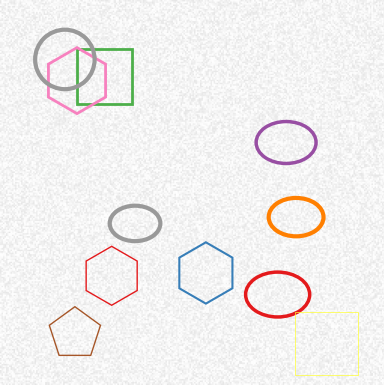[{"shape": "hexagon", "thickness": 1, "radius": 0.38, "center": [0.29, 0.284]}, {"shape": "oval", "thickness": 2.5, "radius": 0.42, "center": [0.721, 0.235]}, {"shape": "hexagon", "thickness": 1.5, "radius": 0.4, "center": [0.535, 0.291]}, {"shape": "square", "thickness": 2, "radius": 0.36, "center": [0.272, 0.801]}, {"shape": "oval", "thickness": 2.5, "radius": 0.39, "center": [0.743, 0.63]}, {"shape": "oval", "thickness": 3, "radius": 0.36, "center": [0.769, 0.436]}, {"shape": "square", "thickness": 0.5, "radius": 0.41, "center": [0.848, 0.108]}, {"shape": "pentagon", "thickness": 1, "radius": 0.35, "center": [0.195, 0.133]}, {"shape": "hexagon", "thickness": 2, "radius": 0.43, "center": [0.2, 0.791]}, {"shape": "oval", "thickness": 3, "radius": 0.33, "center": [0.351, 0.42]}, {"shape": "circle", "thickness": 3, "radius": 0.39, "center": [0.169, 0.846]}]